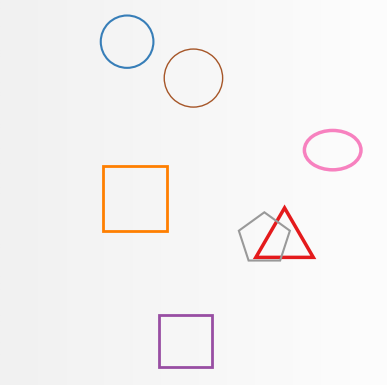[{"shape": "triangle", "thickness": 2.5, "radius": 0.43, "center": [0.734, 0.374]}, {"shape": "circle", "thickness": 1.5, "radius": 0.34, "center": [0.328, 0.892]}, {"shape": "square", "thickness": 2, "radius": 0.34, "center": [0.479, 0.114]}, {"shape": "square", "thickness": 2, "radius": 0.42, "center": [0.348, 0.485]}, {"shape": "circle", "thickness": 1, "radius": 0.38, "center": [0.499, 0.797]}, {"shape": "oval", "thickness": 2.5, "radius": 0.37, "center": [0.859, 0.61]}, {"shape": "pentagon", "thickness": 1.5, "radius": 0.35, "center": [0.682, 0.379]}]